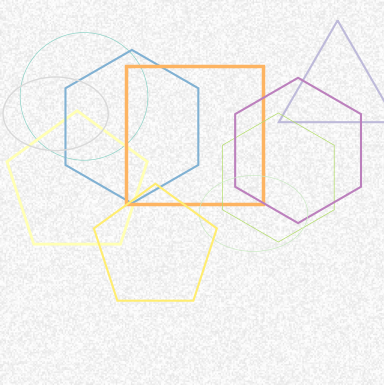[{"shape": "circle", "thickness": 0.5, "radius": 0.83, "center": [0.218, 0.75]}, {"shape": "pentagon", "thickness": 2, "radius": 0.96, "center": [0.2, 0.521]}, {"shape": "triangle", "thickness": 1.5, "radius": 0.88, "center": [0.877, 0.771]}, {"shape": "hexagon", "thickness": 1.5, "radius": 1.0, "center": [0.343, 0.671]}, {"shape": "square", "thickness": 2.5, "radius": 0.89, "center": [0.505, 0.649]}, {"shape": "hexagon", "thickness": 0.5, "radius": 0.84, "center": [0.723, 0.539]}, {"shape": "oval", "thickness": 1, "radius": 0.68, "center": [0.145, 0.704]}, {"shape": "hexagon", "thickness": 1.5, "radius": 0.94, "center": [0.774, 0.609]}, {"shape": "oval", "thickness": 0.5, "radius": 0.7, "center": [0.658, 0.446]}, {"shape": "pentagon", "thickness": 1.5, "radius": 0.84, "center": [0.404, 0.355]}]